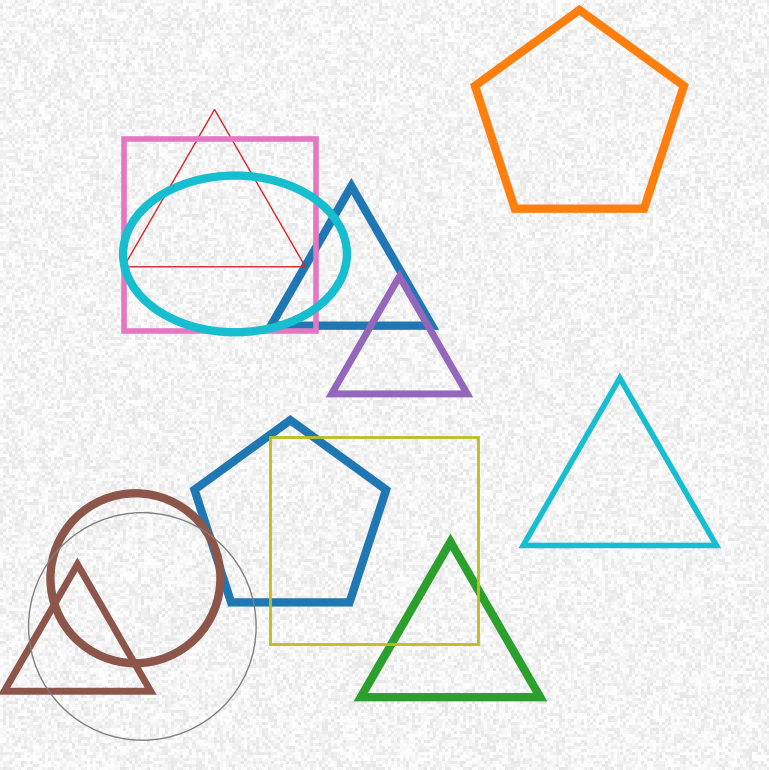[{"shape": "pentagon", "thickness": 3, "radius": 0.65, "center": [0.377, 0.324]}, {"shape": "triangle", "thickness": 3, "radius": 0.6, "center": [0.456, 0.637]}, {"shape": "pentagon", "thickness": 3, "radius": 0.71, "center": [0.753, 0.844]}, {"shape": "triangle", "thickness": 3, "radius": 0.67, "center": [0.585, 0.162]}, {"shape": "triangle", "thickness": 0.5, "radius": 0.68, "center": [0.279, 0.722]}, {"shape": "triangle", "thickness": 2.5, "radius": 0.51, "center": [0.519, 0.539]}, {"shape": "circle", "thickness": 3, "radius": 0.55, "center": [0.176, 0.249]}, {"shape": "triangle", "thickness": 2.5, "radius": 0.55, "center": [0.101, 0.157]}, {"shape": "square", "thickness": 2, "radius": 0.62, "center": [0.286, 0.695]}, {"shape": "circle", "thickness": 0.5, "radius": 0.74, "center": [0.185, 0.186]}, {"shape": "square", "thickness": 1, "radius": 0.67, "center": [0.485, 0.298]}, {"shape": "triangle", "thickness": 2, "radius": 0.72, "center": [0.805, 0.364]}, {"shape": "oval", "thickness": 3, "radius": 0.73, "center": [0.305, 0.67]}]